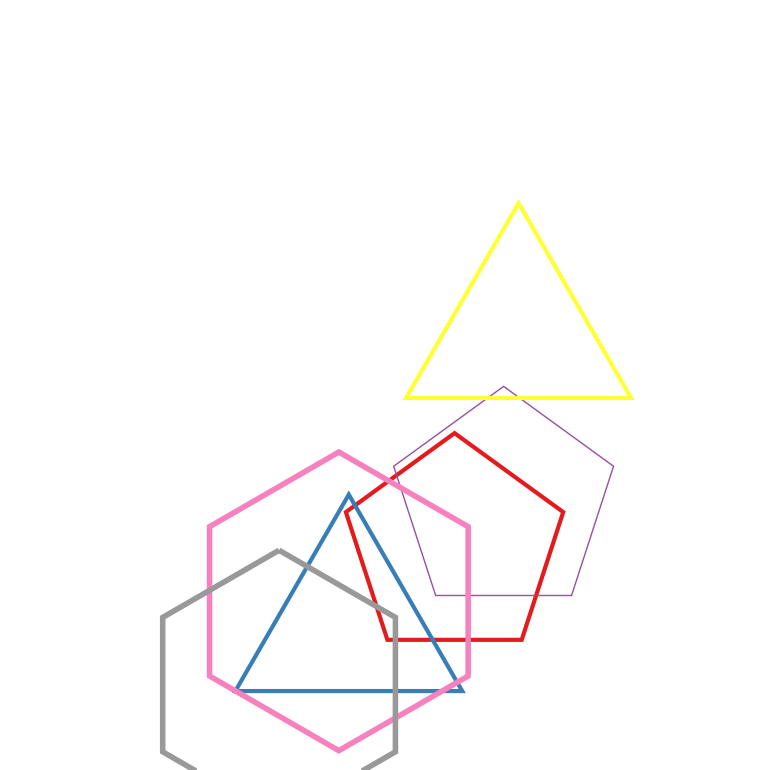[{"shape": "pentagon", "thickness": 1.5, "radius": 0.74, "center": [0.59, 0.289]}, {"shape": "triangle", "thickness": 1.5, "radius": 0.85, "center": [0.453, 0.188]}, {"shape": "pentagon", "thickness": 0.5, "radius": 0.75, "center": [0.654, 0.348]}, {"shape": "triangle", "thickness": 1.5, "radius": 0.84, "center": [0.673, 0.568]}, {"shape": "hexagon", "thickness": 2, "radius": 0.97, "center": [0.44, 0.219]}, {"shape": "hexagon", "thickness": 2, "radius": 0.87, "center": [0.362, 0.111]}]